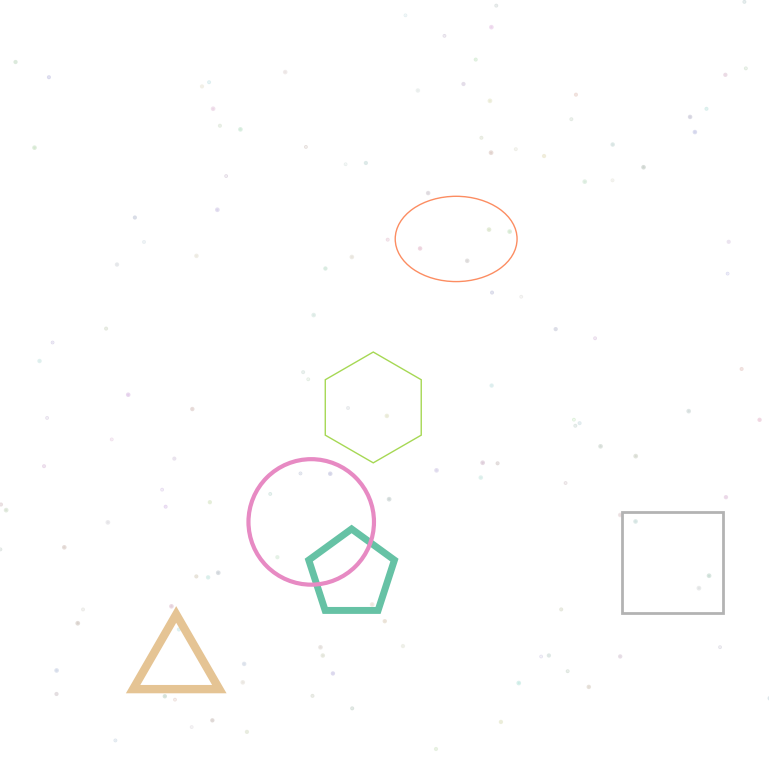[{"shape": "pentagon", "thickness": 2.5, "radius": 0.29, "center": [0.457, 0.255]}, {"shape": "oval", "thickness": 0.5, "radius": 0.4, "center": [0.592, 0.69]}, {"shape": "circle", "thickness": 1.5, "radius": 0.41, "center": [0.404, 0.322]}, {"shape": "hexagon", "thickness": 0.5, "radius": 0.36, "center": [0.485, 0.471]}, {"shape": "triangle", "thickness": 3, "radius": 0.32, "center": [0.229, 0.137]}, {"shape": "square", "thickness": 1, "radius": 0.33, "center": [0.874, 0.27]}]